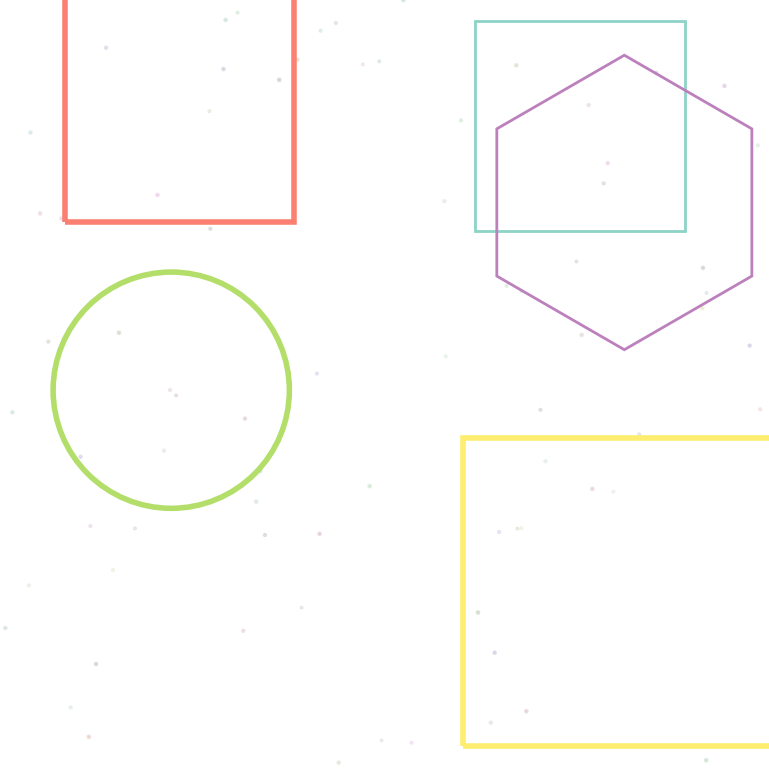[{"shape": "square", "thickness": 1, "radius": 0.68, "center": [0.753, 0.836]}, {"shape": "square", "thickness": 2, "radius": 0.74, "center": [0.233, 0.861]}, {"shape": "circle", "thickness": 2, "radius": 0.77, "center": [0.222, 0.493]}, {"shape": "hexagon", "thickness": 1, "radius": 0.96, "center": [0.811, 0.737]}, {"shape": "square", "thickness": 2, "radius": 1.0, "center": [0.802, 0.231]}]